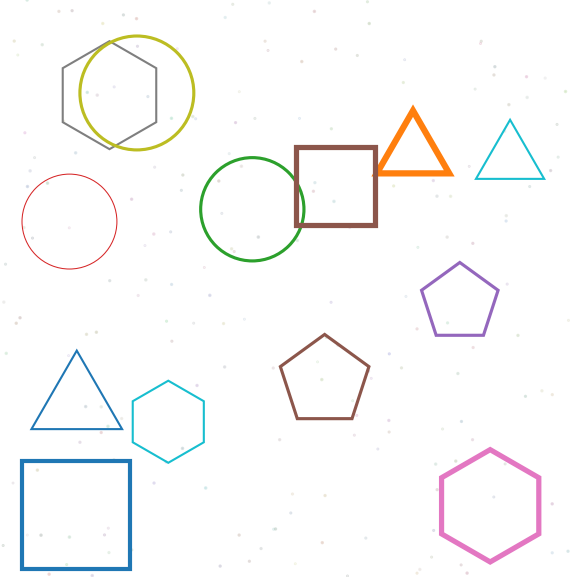[{"shape": "triangle", "thickness": 1, "radius": 0.45, "center": [0.133, 0.301]}, {"shape": "square", "thickness": 2, "radius": 0.46, "center": [0.131, 0.107]}, {"shape": "triangle", "thickness": 3, "radius": 0.36, "center": [0.715, 0.735]}, {"shape": "circle", "thickness": 1.5, "radius": 0.45, "center": [0.437, 0.637]}, {"shape": "circle", "thickness": 0.5, "radius": 0.41, "center": [0.12, 0.615]}, {"shape": "pentagon", "thickness": 1.5, "radius": 0.35, "center": [0.796, 0.475]}, {"shape": "pentagon", "thickness": 1.5, "radius": 0.4, "center": [0.562, 0.339]}, {"shape": "square", "thickness": 2.5, "radius": 0.34, "center": [0.581, 0.677]}, {"shape": "hexagon", "thickness": 2.5, "radius": 0.49, "center": [0.849, 0.123]}, {"shape": "hexagon", "thickness": 1, "radius": 0.47, "center": [0.19, 0.834]}, {"shape": "circle", "thickness": 1.5, "radius": 0.49, "center": [0.237, 0.838]}, {"shape": "hexagon", "thickness": 1, "radius": 0.36, "center": [0.291, 0.269]}, {"shape": "triangle", "thickness": 1, "radius": 0.34, "center": [0.883, 0.723]}]